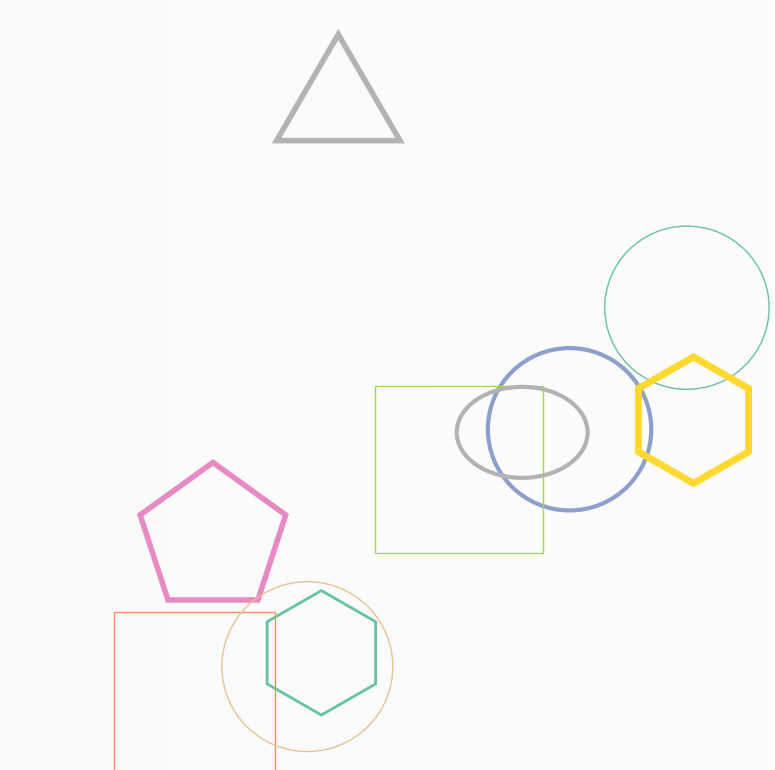[{"shape": "circle", "thickness": 0.5, "radius": 0.53, "center": [0.886, 0.6]}, {"shape": "hexagon", "thickness": 1, "radius": 0.4, "center": [0.415, 0.152]}, {"shape": "square", "thickness": 0.5, "radius": 0.52, "center": [0.251, 0.102]}, {"shape": "circle", "thickness": 1.5, "radius": 0.53, "center": [0.735, 0.442]}, {"shape": "pentagon", "thickness": 2, "radius": 0.49, "center": [0.275, 0.301]}, {"shape": "square", "thickness": 0.5, "radius": 0.54, "center": [0.592, 0.39]}, {"shape": "hexagon", "thickness": 2.5, "radius": 0.41, "center": [0.895, 0.454]}, {"shape": "circle", "thickness": 0.5, "radius": 0.55, "center": [0.397, 0.134]}, {"shape": "oval", "thickness": 1.5, "radius": 0.42, "center": [0.674, 0.438]}, {"shape": "triangle", "thickness": 2, "radius": 0.46, "center": [0.437, 0.863]}]